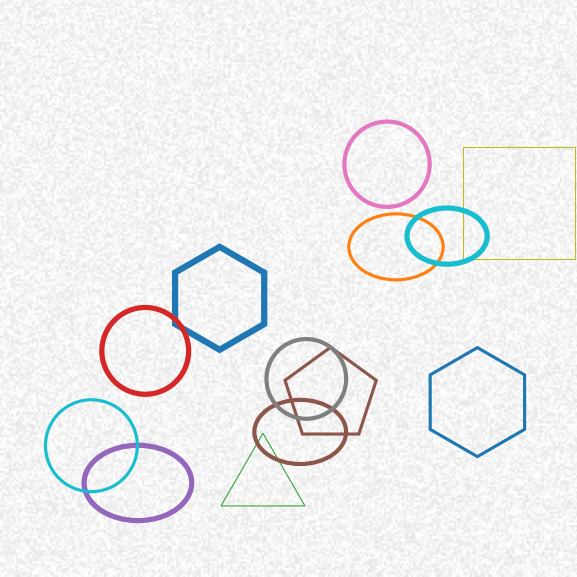[{"shape": "hexagon", "thickness": 3, "radius": 0.45, "center": [0.38, 0.483]}, {"shape": "hexagon", "thickness": 1.5, "radius": 0.47, "center": [0.827, 0.303]}, {"shape": "oval", "thickness": 1.5, "radius": 0.41, "center": [0.686, 0.572]}, {"shape": "triangle", "thickness": 0.5, "radius": 0.42, "center": [0.455, 0.165]}, {"shape": "circle", "thickness": 2.5, "radius": 0.38, "center": [0.251, 0.392]}, {"shape": "oval", "thickness": 2.5, "radius": 0.47, "center": [0.239, 0.163]}, {"shape": "oval", "thickness": 2, "radius": 0.4, "center": [0.52, 0.251]}, {"shape": "pentagon", "thickness": 1.5, "radius": 0.42, "center": [0.573, 0.315]}, {"shape": "circle", "thickness": 2, "radius": 0.37, "center": [0.67, 0.715]}, {"shape": "circle", "thickness": 2, "radius": 0.34, "center": [0.53, 0.343]}, {"shape": "square", "thickness": 0.5, "radius": 0.49, "center": [0.899, 0.648]}, {"shape": "circle", "thickness": 1.5, "radius": 0.4, "center": [0.158, 0.227]}, {"shape": "oval", "thickness": 2.5, "radius": 0.35, "center": [0.774, 0.59]}]